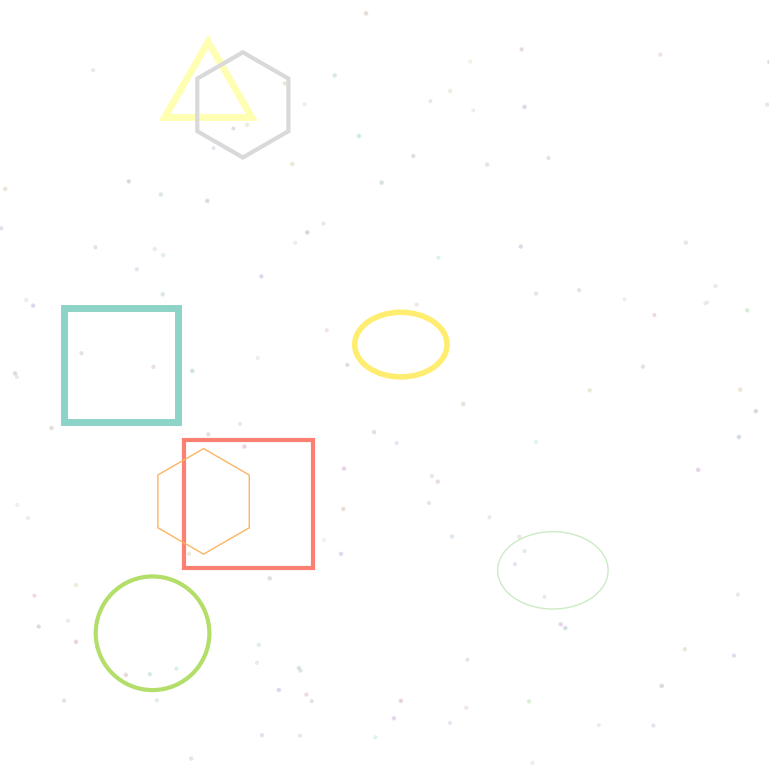[{"shape": "square", "thickness": 2.5, "radius": 0.37, "center": [0.158, 0.526]}, {"shape": "triangle", "thickness": 2.5, "radius": 0.33, "center": [0.27, 0.88]}, {"shape": "square", "thickness": 1.5, "radius": 0.42, "center": [0.323, 0.345]}, {"shape": "hexagon", "thickness": 0.5, "radius": 0.34, "center": [0.264, 0.349]}, {"shape": "circle", "thickness": 1.5, "radius": 0.37, "center": [0.198, 0.178]}, {"shape": "hexagon", "thickness": 1.5, "radius": 0.34, "center": [0.315, 0.864]}, {"shape": "oval", "thickness": 0.5, "radius": 0.36, "center": [0.718, 0.259]}, {"shape": "oval", "thickness": 2, "radius": 0.3, "center": [0.521, 0.553]}]